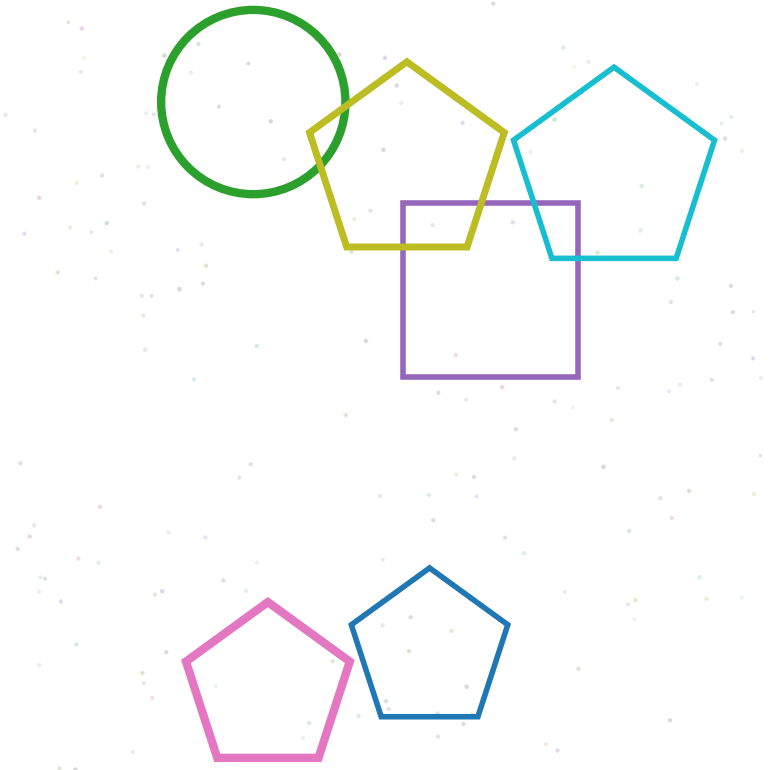[{"shape": "pentagon", "thickness": 2, "radius": 0.53, "center": [0.558, 0.156]}, {"shape": "circle", "thickness": 3, "radius": 0.6, "center": [0.329, 0.867]}, {"shape": "square", "thickness": 2, "radius": 0.57, "center": [0.638, 0.623]}, {"shape": "pentagon", "thickness": 3, "radius": 0.56, "center": [0.348, 0.106]}, {"shape": "pentagon", "thickness": 2.5, "radius": 0.66, "center": [0.528, 0.787]}, {"shape": "pentagon", "thickness": 2, "radius": 0.69, "center": [0.797, 0.776]}]